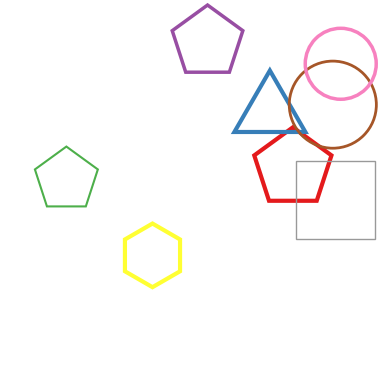[{"shape": "pentagon", "thickness": 3, "radius": 0.53, "center": [0.761, 0.564]}, {"shape": "triangle", "thickness": 3, "radius": 0.53, "center": [0.701, 0.71]}, {"shape": "pentagon", "thickness": 1.5, "radius": 0.43, "center": [0.172, 0.533]}, {"shape": "pentagon", "thickness": 2.5, "radius": 0.48, "center": [0.539, 0.89]}, {"shape": "hexagon", "thickness": 3, "radius": 0.41, "center": [0.396, 0.337]}, {"shape": "circle", "thickness": 2, "radius": 0.57, "center": [0.864, 0.728]}, {"shape": "circle", "thickness": 2.5, "radius": 0.46, "center": [0.885, 0.834]}, {"shape": "square", "thickness": 1, "radius": 0.51, "center": [0.872, 0.48]}]